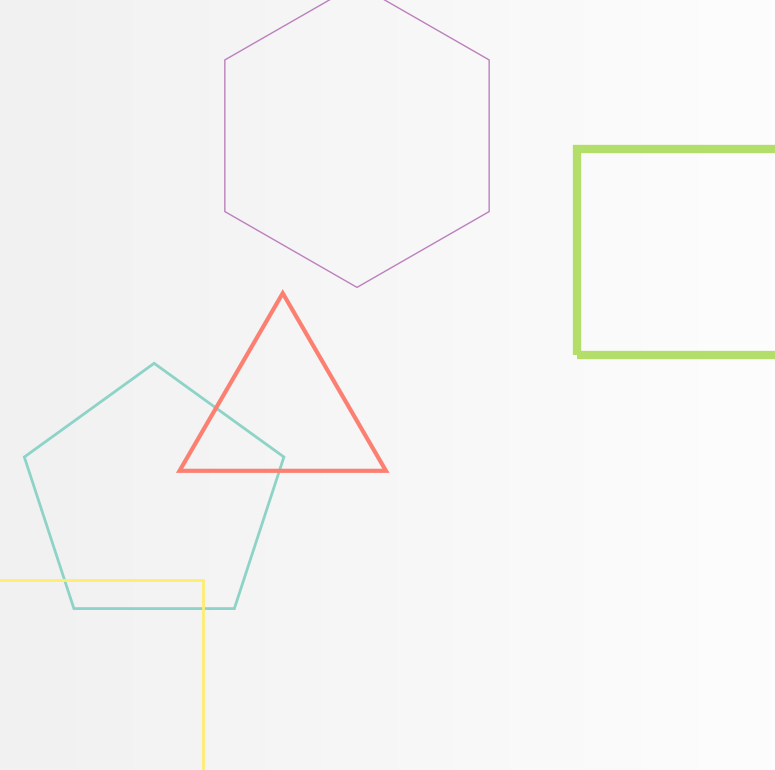[{"shape": "pentagon", "thickness": 1, "radius": 0.88, "center": [0.199, 0.352]}, {"shape": "triangle", "thickness": 1.5, "radius": 0.77, "center": [0.365, 0.465]}, {"shape": "square", "thickness": 3, "radius": 0.67, "center": [0.878, 0.672]}, {"shape": "hexagon", "thickness": 0.5, "radius": 0.98, "center": [0.461, 0.824]}, {"shape": "square", "thickness": 1, "radius": 0.73, "center": [0.116, 0.101]}]